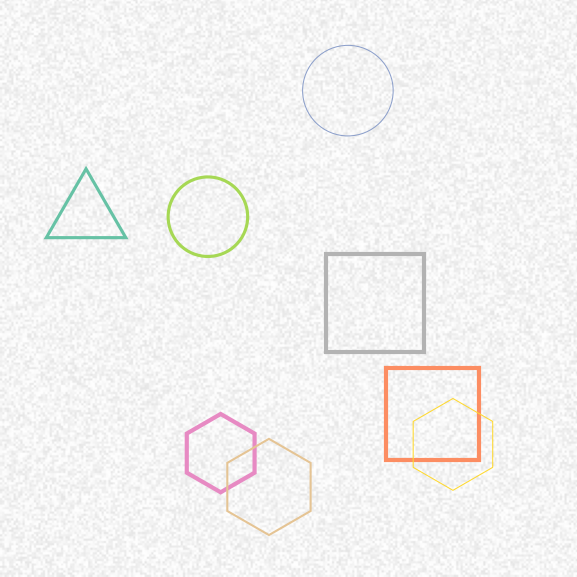[{"shape": "triangle", "thickness": 1.5, "radius": 0.4, "center": [0.149, 0.627]}, {"shape": "square", "thickness": 2, "radius": 0.4, "center": [0.75, 0.282]}, {"shape": "circle", "thickness": 0.5, "radius": 0.39, "center": [0.602, 0.842]}, {"shape": "hexagon", "thickness": 2, "radius": 0.34, "center": [0.382, 0.214]}, {"shape": "circle", "thickness": 1.5, "radius": 0.34, "center": [0.36, 0.624]}, {"shape": "hexagon", "thickness": 0.5, "radius": 0.4, "center": [0.784, 0.23]}, {"shape": "hexagon", "thickness": 1, "radius": 0.42, "center": [0.466, 0.156]}, {"shape": "square", "thickness": 2, "radius": 0.42, "center": [0.649, 0.474]}]